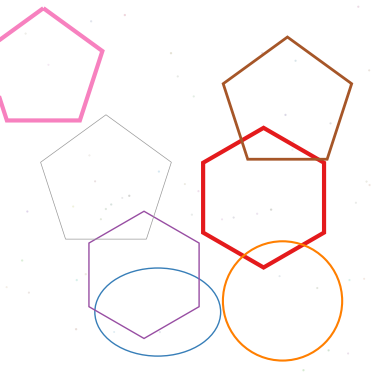[{"shape": "hexagon", "thickness": 3, "radius": 0.91, "center": [0.685, 0.487]}, {"shape": "oval", "thickness": 1, "radius": 0.82, "center": [0.41, 0.189]}, {"shape": "hexagon", "thickness": 1, "radius": 0.83, "center": [0.374, 0.286]}, {"shape": "circle", "thickness": 1.5, "radius": 0.77, "center": [0.734, 0.218]}, {"shape": "pentagon", "thickness": 2, "radius": 0.88, "center": [0.747, 0.728]}, {"shape": "pentagon", "thickness": 3, "radius": 0.81, "center": [0.113, 0.818]}, {"shape": "pentagon", "thickness": 0.5, "radius": 0.89, "center": [0.275, 0.523]}]